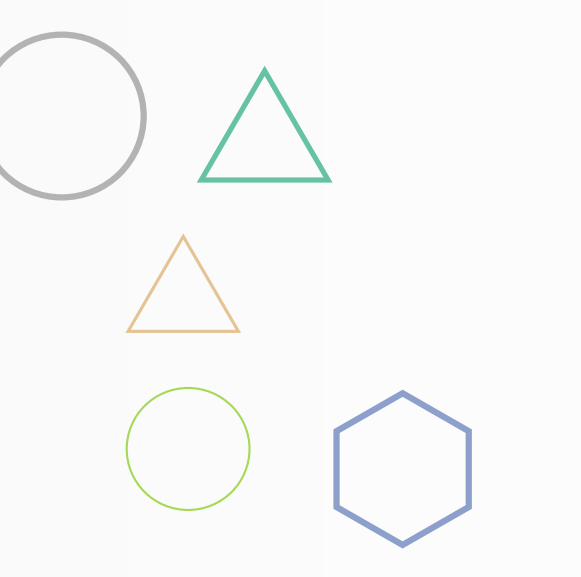[{"shape": "triangle", "thickness": 2.5, "radius": 0.63, "center": [0.455, 0.75]}, {"shape": "hexagon", "thickness": 3, "radius": 0.66, "center": [0.693, 0.187]}, {"shape": "circle", "thickness": 1, "radius": 0.53, "center": [0.324, 0.222]}, {"shape": "triangle", "thickness": 1.5, "radius": 0.55, "center": [0.315, 0.48]}, {"shape": "circle", "thickness": 3, "radius": 0.7, "center": [0.106, 0.798]}]